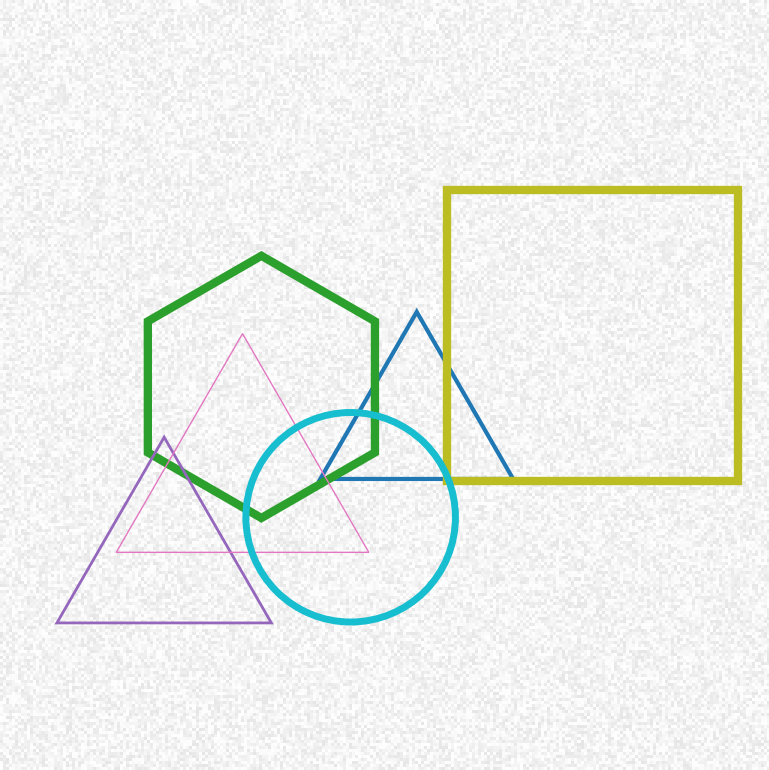[{"shape": "triangle", "thickness": 1.5, "radius": 0.72, "center": [0.541, 0.45]}, {"shape": "hexagon", "thickness": 3, "radius": 0.85, "center": [0.339, 0.498]}, {"shape": "triangle", "thickness": 1, "radius": 0.8, "center": [0.213, 0.271]}, {"shape": "triangle", "thickness": 0.5, "radius": 0.95, "center": [0.315, 0.377]}, {"shape": "square", "thickness": 3, "radius": 0.95, "center": [0.77, 0.564]}, {"shape": "circle", "thickness": 2.5, "radius": 0.68, "center": [0.455, 0.328]}]